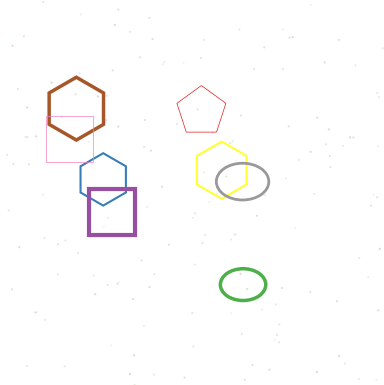[{"shape": "pentagon", "thickness": 0.5, "radius": 0.33, "center": [0.523, 0.711]}, {"shape": "hexagon", "thickness": 1.5, "radius": 0.34, "center": [0.268, 0.534]}, {"shape": "oval", "thickness": 2.5, "radius": 0.29, "center": [0.631, 0.261]}, {"shape": "square", "thickness": 3, "radius": 0.3, "center": [0.291, 0.45]}, {"shape": "hexagon", "thickness": 1.5, "radius": 0.37, "center": [0.576, 0.558]}, {"shape": "hexagon", "thickness": 2.5, "radius": 0.41, "center": [0.198, 0.718]}, {"shape": "square", "thickness": 0.5, "radius": 0.3, "center": [0.181, 0.639]}, {"shape": "oval", "thickness": 2, "radius": 0.34, "center": [0.63, 0.528]}]